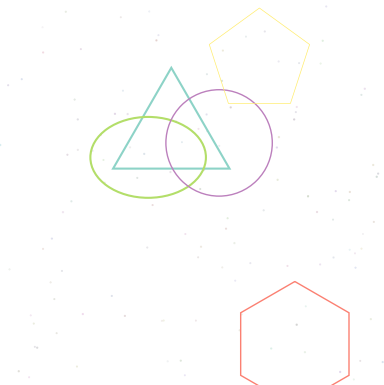[{"shape": "triangle", "thickness": 1.5, "radius": 0.87, "center": [0.445, 0.649]}, {"shape": "hexagon", "thickness": 1, "radius": 0.81, "center": [0.766, 0.106]}, {"shape": "oval", "thickness": 1.5, "radius": 0.75, "center": [0.385, 0.591]}, {"shape": "circle", "thickness": 1, "radius": 0.69, "center": [0.569, 0.629]}, {"shape": "pentagon", "thickness": 0.5, "radius": 0.69, "center": [0.674, 0.842]}]